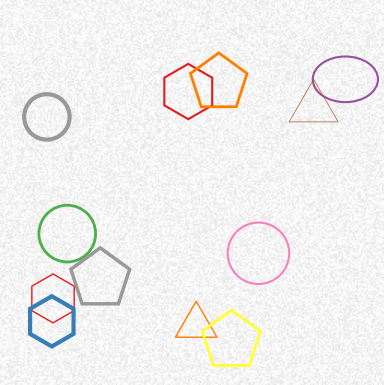[{"shape": "hexagon", "thickness": 1, "radius": 0.32, "center": [0.138, 0.225]}, {"shape": "hexagon", "thickness": 1.5, "radius": 0.36, "center": [0.489, 0.762]}, {"shape": "hexagon", "thickness": 3, "radius": 0.33, "center": [0.135, 0.165]}, {"shape": "circle", "thickness": 2, "radius": 0.37, "center": [0.175, 0.393]}, {"shape": "oval", "thickness": 1.5, "radius": 0.42, "center": [0.897, 0.794]}, {"shape": "triangle", "thickness": 1, "radius": 0.31, "center": [0.51, 0.155]}, {"shape": "pentagon", "thickness": 2, "radius": 0.39, "center": [0.568, 0.785]}, {"shape": "pentagon", "thickness": 2, "radius": 0.4, "center": [0.601, 0.115]}, {"shape": "triangle", "thickness": 0.5, "radius": 0.37, "center": [0.815, 0.72]}, {"shape": "circle", "thickness": 1.5, "radius": 0.4, "center": [0.671, 0.342]}, {"shape": "pentagon", "thickness": 2.5, "radius": 0.4, "center": [0.26, 0.276]}, {"shape": "circle", "thickness": 3, "radius": 0.3, "center": [0.122, 0.696]}]